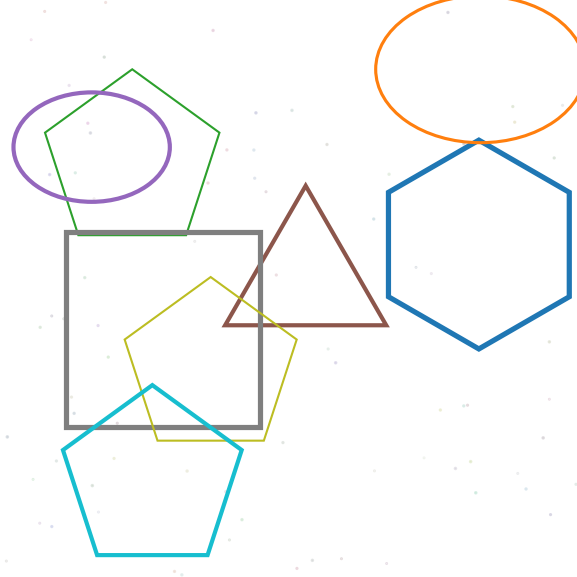[{"shape": "hexagon", "thickness": 2.5, "radius": 0.9, "center": [0.829, 0.576]}, {"shape": "oval", "thickness": 1.5, "radius": 0.91, "center": [0.832, 0.879]}, {"shape": "pentagon", "thickness": 1, "radius": 0.79, "center": [0.229, 0.72]}, {"shape": "oval", "thickness": 2, "radius": 0.68, "center": [0.159, 0.744]}, {"shape": "triangle", "thickness": 2, "radius": 0.81, "center": [0.529, 0.516]}, {"shape": "square", "thickness": 2.5, "radius": 0.84, "center": [0.282, 0.428]}, {"shape": "pentagon", "thickness": 1, "radius": 0.78, "center": [0.365, 0.363]}, {"shape": "pentagon", "thickness": 2, "radius": 0.81, "center": [0.264, 0.17]}]